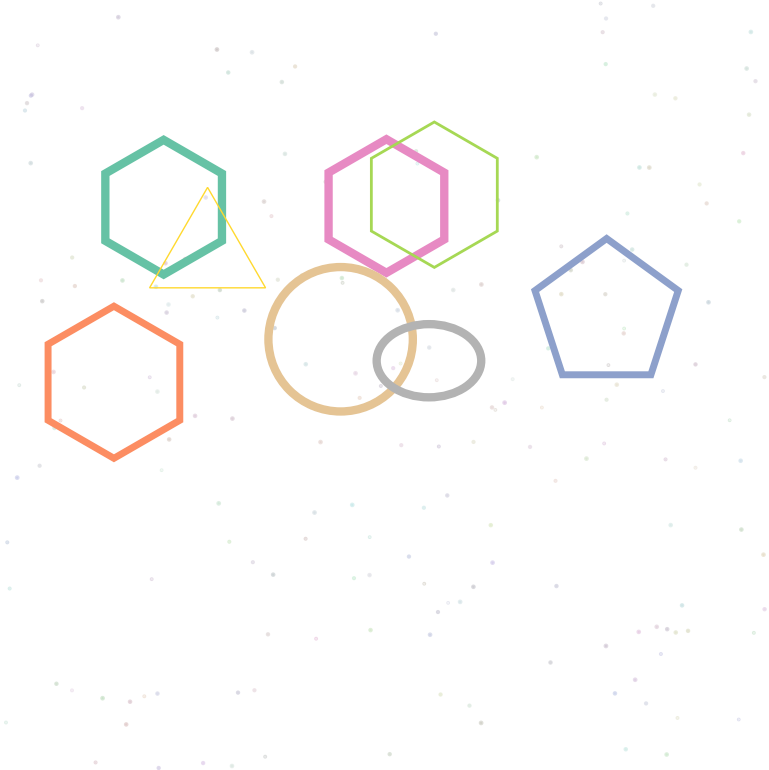[{"shape": "hexagon", "thickness": 3, "radius": 0.44, "center": [0.213, 0.731]}, {"shape": "hexagon", "thickness": 2.5, "radius": 0.49, "center": [0.148, 0.504]}, {"shape": "pentagon", "thickness": 2.5, "radius": 0.49, "center": [0.788, 0.592]}, {"shape": "hexagon", "thickness": 3, "radius": 0.43, "center": [0.502, 0.732]}, {"shape": "hexagon", "thickness": 1, "radius": 0.47, "center": [0.564, 0.747]}, {"shape": "triangle", "thickness": 0.5, "radius": 0.43, "center": [0.27, 0.67]}, {"shape": "circle", "thickness": 3, "radius": 0.47, "center": [0.442, 0.559]}, {"shape": "oval", "thickness": 3, "radius": 0.34, "center": [0.557, 0.532]}]